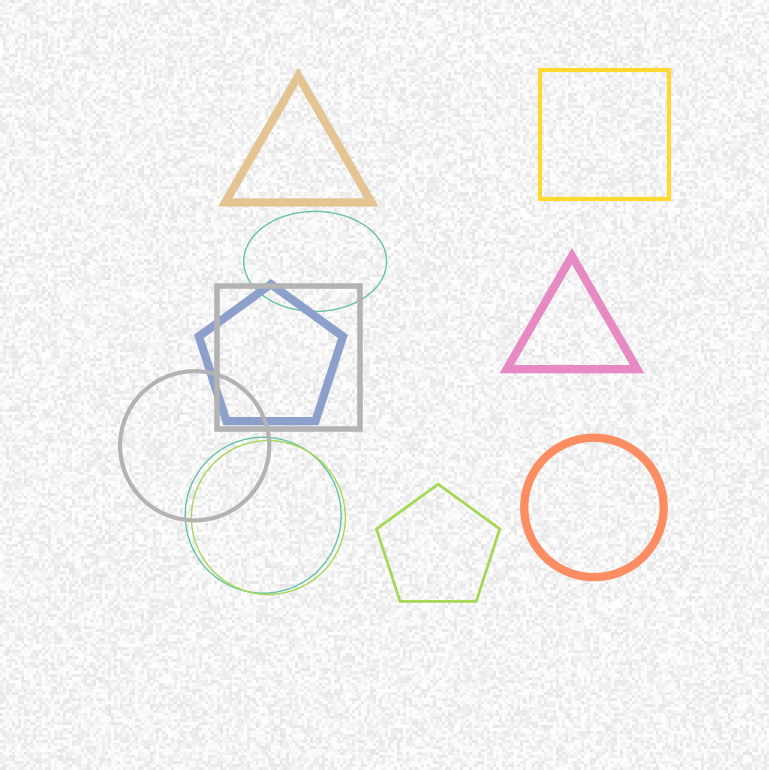[{"shape": "circle", "thickness": 0.5, "radius": 0.51, "center": [0.342, 0.331]}, {"shape": "oval", "thickness": 0.5, "radius": 0.46, "center": [0.409, 0.661]}, {"shape": "circle", "thickness": 3, "radius": 0.45, "center": [0.771, 0.341]}, {"shape": "pentagon", "thickness": 3, "radius": 0.49, "center": [0.352, 0.533]}, {"shape": "triangle", "thickness": 3, "radius": 0.49, "center": [0.743, 0.569]}, {"shape": "pentagon", "thickness": 1, "radius": 0.42, "center": [0.569, 0.287]}, {"shape": "circle", "thickness": 0.5, "radius": 0.5, "center": [0.349, 0.328]}, {"shape": "square", "thickness": 1.5, "radius": 0.42, "center": [0.785, 0.825]}, {"shape": "triangle", "thickness": 3, "radius": 0.55, "center": [0.387, 0.792]}, {"shape": "circle", "thickness": 1.5, "radius": 0.48, "center": [0.253, 0.421]}, {"shape": "square", "thickness": 2, "radius": 0.46, "center": [0.374, 0.536]}]